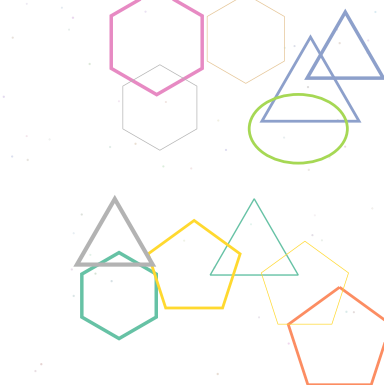[{"shape": "hexagon", "thickness": 2.5, "radius": 0.56, "center": [0.309, 0.232]}, {"shape": "triangle", "thickness": 1, "radius": 0.66, "center": [0.66, 0.352]}, {"shape": "pentagon", "thickness": 2, "radius": 0.7, "center": [0.882, 0.114]}, {"shape": "triangle", "thickness": 2, "radius": 0.73, "center": [0.806, 0.758]}, {"shape": "triangle", "thickness": 2.5, "radius": 0.57, "center": [0.897, 0.854]}, {"shape": "hexagon", "thickness": 2.5, "radius": 0.68, "center": [0.407, 0.891]}, {"shape": "oval", "thickness": 2, "radius": 0.64, "center": [0.775, 0.666]}, {"shape": "pentagon", "thickness": 0.5, "radius": 0.6, "center": [0.792, 0.254]}, {"shape": "pentagon", "thickness": 2, "radius": 0.63, "center": [0.504, 0.302]}, {"shape": "hexagon", "thickness": 0.5, "radius": 0.58, "center": [0.638, 0.899]}, {"shape": "triangle", "thickness": 3, "radius": 0.57, "center": [0.298, 0.37]}, {"shape": "hexagon", "thickness": 0.5, "radius": 0.56, "center": [0.415, 0.721]}]